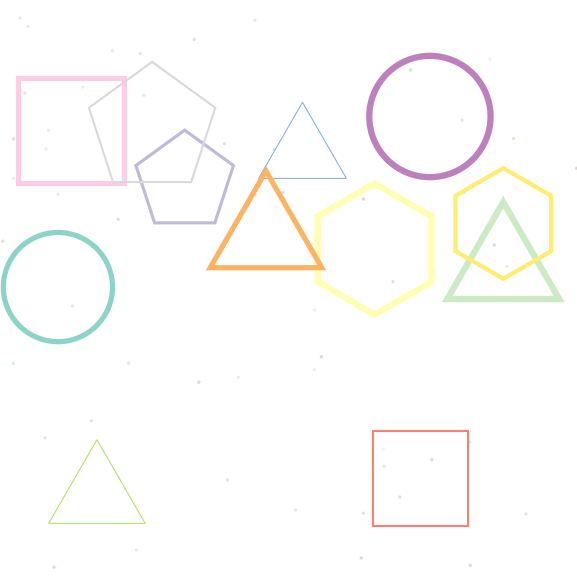[{"shape": "circle", "thickness": 2.5, "radius": 0.47, "center": [0.1, 0.502]}, {"shape": "hexagon", "thickness": 3, "radius": 0.57, "center": [0.648, 0.568]}, {"shape": "pentagon", "thickness": 1.5, "radius": 0.44, "center": [0.32, 0.685]}, {"shape": "square", "thickness": 1, "radius": 0.41, "center": [0.728, 0.17]}, {"shape": "triangle", "thickness": 0.5, "radius": 0.44, "center": [0.524, 0.734]}, {"shape": "triangle", "thickness": 2.5, "radius": 0.56, "center": [0.461, 0.591]}, {"shape": "triangle", "thickness": 0.5, "radius": 0.48, "center": [0.168, 0.141]}, {"shape": "square", "thickness": 2.5, "radius": 0.46, "center": [0.123, 0.773]}, {"shape": "pentagon", "thickness": 1, "radius": 0.58, "center": [0.263, 0.777]}, {"shape": "circle", "thickness": 3, "radius": 0.53, "center": [0.744, 0.797]}, {"shape": "triangle", "thickness": 3, "radius": 0.56, "center": [0.871, 0.537]}, {"shape": "hexagon", "thickness": 2, "radius": 0.48, "center": [0.872, 0.612]}]